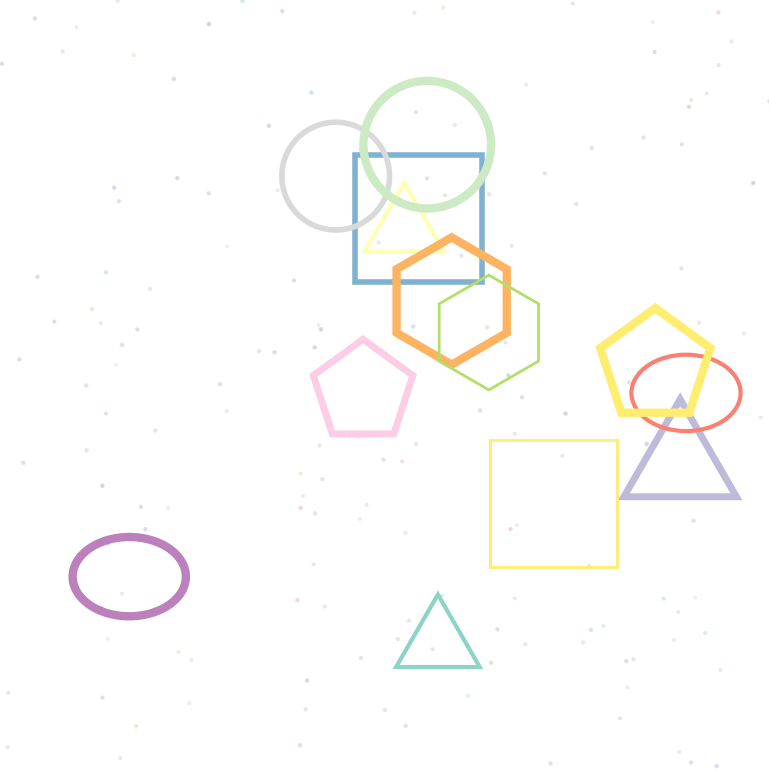[{"shape": "triangle", "thickness": 1.5, "radius": 0.31, "center": [0.569, 0.165]}, {"shape": "triangle", "thickness": 1.5, "radius": 0.3, "center": [0.525, 0.703]}, {"shape": "triangle", "thickness": 2.5, "radius": 0.42, "center": [0.883, 0.397]}, {"shape": "oval", "thickness": 1.5, "radius": 0.35, "center": [0.891, 0.49]}, {"shape": "square", "thickness": 2, "radius": 0.41, "center": [0.543, 0.717]}, {"shape": "hexagon", "thickness": 3, "radius": 0.41, "center": [0.587, 0.609]}, {"shape": "hexagon", "thickness": 1, "radius": 0.37, "center": [0.635, 0.568]}, {"shape": "pentagon", "thickness": 2.5, "radius": 0.34, "center": [0.472, 0.491]}, {"shape": "circle", "thickness": 2, "radius": 0.35, "center": [0.436, 0.771]}, {"shape": "oval", "thickness": 3, "radius": 0.37, "center": [0.168, 0.251]}, {"shape": "circle", "thickness": 3, "radius": 0.41, "center": [0.555, 0.812]}, {"shape": "pentagon", "thickness": 3, "radius": 0.38, "center": [0.851, 0.525]}, {"shape": "square", "thickness": 1, "radius": 0.41, "center": [0.719, 0.346]}]